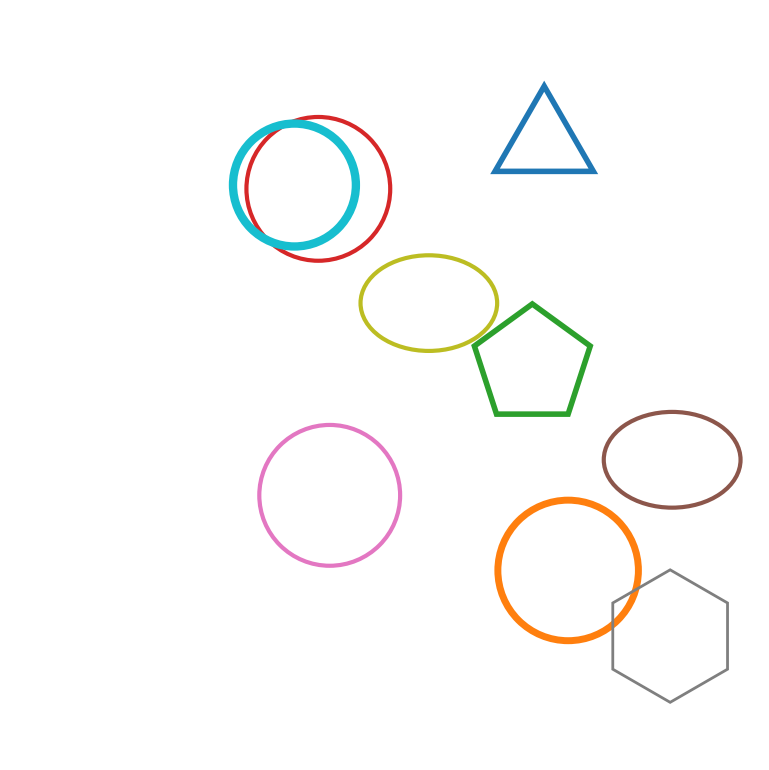[{"shape": "triangle", "thickness": 2, "radius": 0.37, "center": [0.707, 0.814]}, {"shape": "circle", "thickness": 2.5, "radius": 0.46, "center": [0.738, 0.259]}, {"shape": "pentagon", "thickness": 2, "radius": 0.4, "center": [0.691, 0.526]}, {"shape": "circle", "thickness": 1.5, "radius": 0.47, "center": [0.413, 0.755]}, {"shape": "oval", "thickness": 1.5, "radius": 0.44, "center": [0.873, 0.403]}, {"shape": "circle", "thickness": 1.5, "radius": 0.46, "center": [0.428, 0.357]}, {"shape": "hexagon", "thickness": 1, "radius": 0.43, "center": [0.87, 0.174]}, {"shape": "oval", "thickness": 1.5, "radius": 0.44, "center": [0.557, 0.606]}, {"shape": "circle", "thickness": 3, "radius": 0.4, "center": [0.382, 0.76]}]